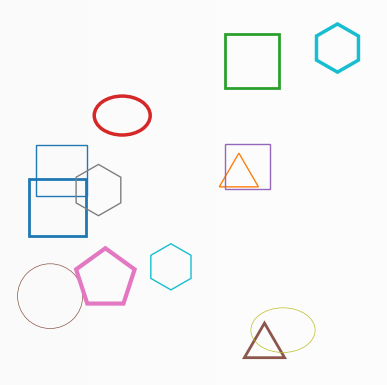[{"shape": "square", "thickness": 2, "radius": 0.37, "center": [0.148, 0.461]}, {"shape": "square", "thickness": 1, "radius": 0.33, "center": [0.16, 0.557]}, {"shape": "triangle", "thickness": 1, "radius": 0.29, "center": [0.616, 0.544]}, {"shape": "square", "thickness": 2, "radius": 0.35, "center": [0.65, 0.841]}, {"shape": "oval", "thickness": 2.5, "radius": 0.36, "center": [0.315, 0.7]}, {"shape": "square", "thickness": 1, "radius": 0.29, "center": [0.638, 0.567]}, {"shape": "triangle", "thickness": 2, "radius": 0.3, "center": [0.683, 0.101]}, {"shape": "circle", "thickness": 0.5, "radius": 0.42, "center": [0.129, 0.231]}, {"shape": "pentagon", "thickness": 3, "radius": 0.4, "center": [0.272, 0.276]}, {"shape": "hexagon", "thickness": 1, "radius": 0.33, "center": [0.254, 0.506]}, {"shape": "oval", "thickness": 0.5, "radius": 0.41, "center": [0.73, 0.142]}, {"shape": "hexagon", "thickness": 1, "radius": 0.3, "center": [0.441, 0.307]}, {"shape": "hexagon", "thickness": 2.5, "radius": 0.31, "center": [0.871, 0.875]}]